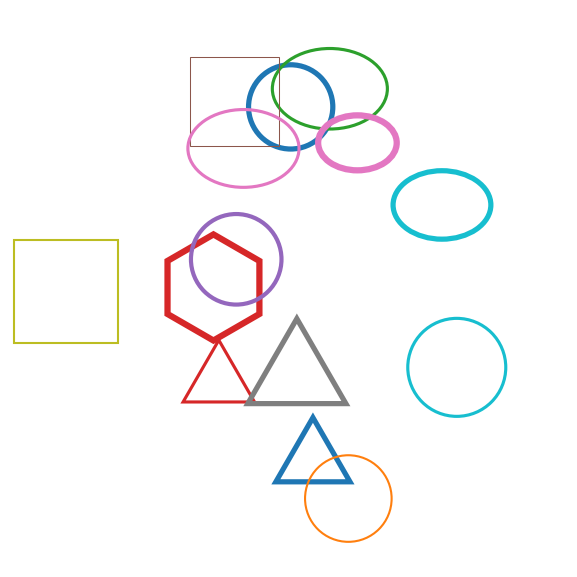[{"shape": "circle", "thickness": 2.5, "radius": 0.36, "center": [0.503, 0.814]}, {"shape": "triangle", "thickness": 2.5, "radius": 0.37, "center": [0.542, 0.202]}, {"shape": "circle", "thickness": 1, "radius": 0.37, "center": [0.603, 0.136]}, {"shape": "oval", "thickness": 1.5, "radius": 0.5, "center": [0.571, 0.845]}, {"shape": "hexagon", "thickness": 3, "radius": 0.46, "center": [0.37, 0.501]}, {"shape": "triangle", "thickness": 1.5, "radius": 0.36, "center": [0.379, 0.339]}, {"shape": "circle", "thickness": 2, "radius": 0.39, "center": [0.409, 0.55]}, {"shape": "square", "thickness": 0.5, "radius": 0.39, "center": [0.407, 0.823]}, {"shape": "oval", "thickness": 1.5, "radius": 0.48, "center": [0.422, 0.742]}, {"shape": "oval", "thickness": 3, "radius": 0.34, "center": [0.619, 0.752]}, {"shape": "triangle", "thickness": 2.5, "radius": 0.49, "center": [0.514, 0.349]}, {"shape": "square", "thickness": 1, "radius": 0.45, "center": [0.115, 0.494]}, {"shape": "oval", "thickness": 2.5, "radius": 0.42, "center": [0.765, 0.644]}, {"shape": "circle", "thickness": 1.5, "radius": 0.42, "center": [0.791, 0.363]}]